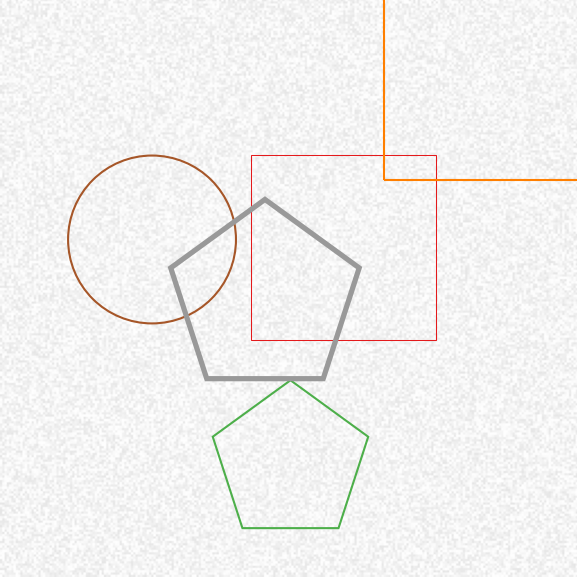[{"shape": "square", "thickness": 0.5, "radius": 0.8, "center": [0.595, 0.57]}, {"shape": "pentagon", "thickness": 1, "radius": 0.71, "center": [0.503, 0.199]}, {"shape": "square", "thickness": 1, "radius": 0.98, "center": [0.861, 0.883]}, {"shape": "circle", "thickness": 1, "radius": 0.73, "center": [0.263, 0.584]}, {"shape": "pentagon", "thickness": 2.5, "radius": 0.86, "center": [0.459, 0.482]}]